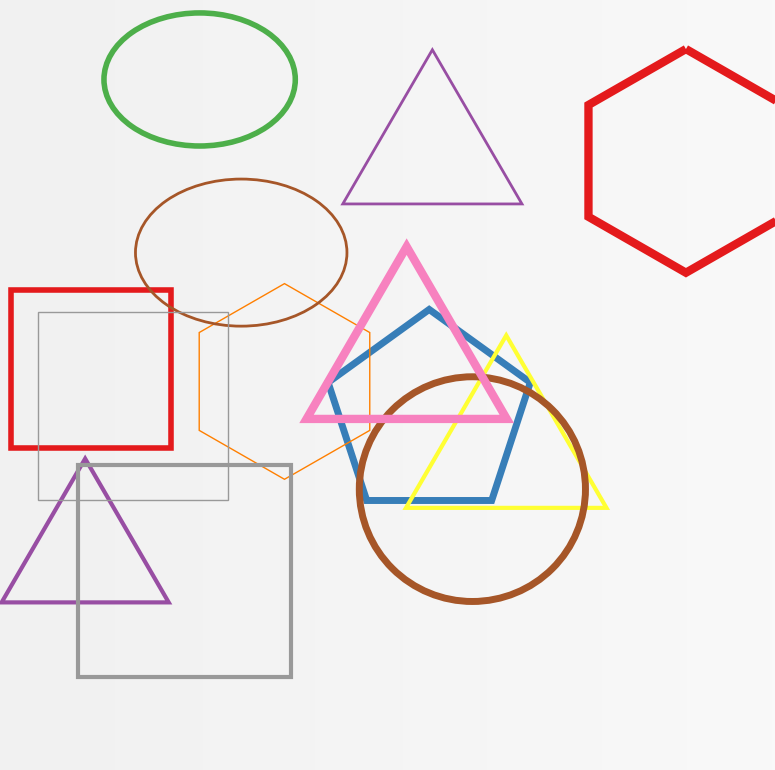[{"shape": "hexagon", "thickness": 3, "radius": 0.73, "center": [0.885, 0.791]}, {"shape": "square", "thickness": 2, "radius": 0.51, "center": [0.117, 0.521]}, {"shape": "pentagon", "thickness": 2.5, "radius": 0.69, "center": [0.554, 0.461]}, {"shape": "oval", "thickness": 2, "radius": 0.62, "center": [0.258, 0.897]}, {"shape": "triangle", "thickness": 1.5, "radius": 0.62, "center": [0.11, 0.28]}, {"shape": "triangle", "thickness": 1, "radius": 0.67, "center": [0.558, 0.802]}, {"shape": "hexagon", "thickness": 0.5, "radius": 0.64, "center": [0.367, 0.505]}, {"shape": "triangle", "thickness": 1.5, "radius": 0.75, "center": [0.653, 0.415]}, {"shape": "oval", "thickness": 1, "radius": 0.68, "center": [0.311, 0.672]}, {"shape": "circle", "thickness": 2.5, "radius": 0.73, "center": [0.61, 0.365]}, {"shape": "triangle", "thickness": 3, "radius": 0.75, "center": [0.525, 0.531]}, {"shape": "square", "thickness": 1.5, "radius": 0.69, "center": [0.238, 0.258]}, {"shape": "square", "thickness": 0.5, "radius": 0.61, "center": [0.171, 0.473]}]